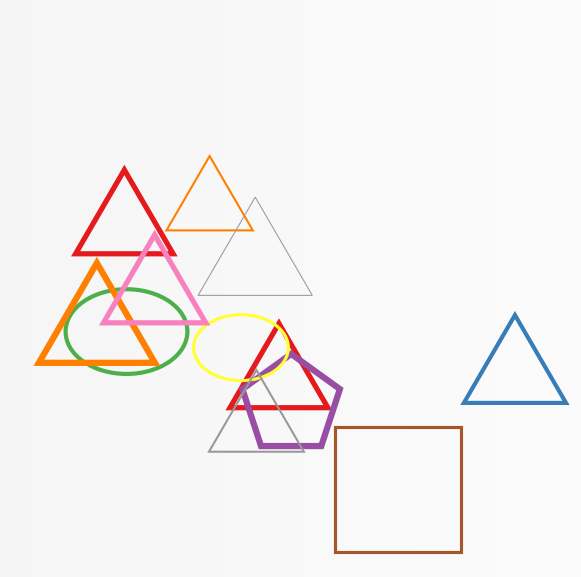[{"shape": "triangle", "thickness": 2.5, "radius": 0.48, "center": [0.214, 0.608]}, {"shape": "triangle", "thickness": 2.5, "radius": 0.49, "center": [0.48, 0.342]}, {"shape": "triangle", "thickness": 2, "radius": 0.51, "center": [0.886, 0.352]}, {"shape": "oval", "thickness": 2, "radius": 0.52, "center": [0.218, 0.425]}, {"shape": "pentagon", "thickness": 3, "radius": 0.44, "center": [0.501, 0.298]}, {"shape": "triangle", "thickness": 1, "radius": 0.43, "center": [0.361, 0.643]}, {"shape": "triangle", "thickness": 3, "radius": 0.58, "center": [0.167, 0.428]}, {"shape": "oval", "thickness": 1.5, "radius": 0.41, "center": [0.415, 0.397]}, {"shape": "square", "thickness": 1.5, "radius": 0.54, "center": [0.685, 0.152]}, {"shape": "triangle", "thickness": 2.5, "radius": 0.51, "center": [0.266, 0.491]}, {"shape": "triangle", "thickness": 0.5, "radius": 0.57, "center": [0.439, 0.544]}, {"shape": "triangle", "thickness": 1, "radius": 0.47, "center": [0.441, 0.264]}]